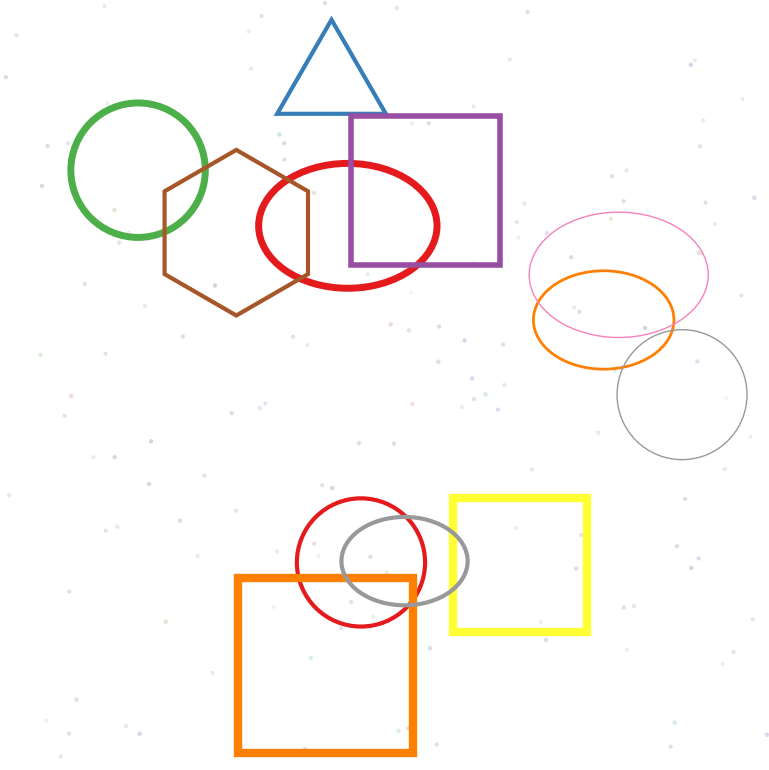[{"shape": "circle", "thickness": 1.5, "radius": 0.42, "center": [0.469, 0.27]}, {"shape": "oval", "thickness": 2.5, "radius": 0.58, "center": [0.452, 0.707]}, {"shape": "triangle", "thickness": 1.5, "radius": 0.41, "center": [0.431, 0.893]}, {"shape": "circle", "thickness": 2.5, "radius": 0.44, "center": [0.179, 0.779]}, {"shape": "square", "thickness": 2, "radius": 0.48, "center": [0.553, 0.753]}, {"shape": "oval", "thickness": 1, "radius": 0.46, "center": [0.784, 0.584]}, {"shape": "square", "thickness": 3, "radius": 0.57, "center": [0.423, 0.136]}, {"shape": "square", "thickness": 3, "radius": 0.43, "center": [0.675, 0.266]}, {"shape": "hexagon", "thickness": 1.5, "radius": 0.54, "center": [0.307, 0.698]}, {"shape": "oval", "thickness": 0.5, "radius": 0.58, "center": [0.804, 0.643]}, {"shape": "oval", "thickness": 1.5, "radius": 0.41, "center": [0.525, 0.271]}, {"shape": "circle", "thickness": 0.5, "radius": 0.42, "center": [0.886, 0.487]}]